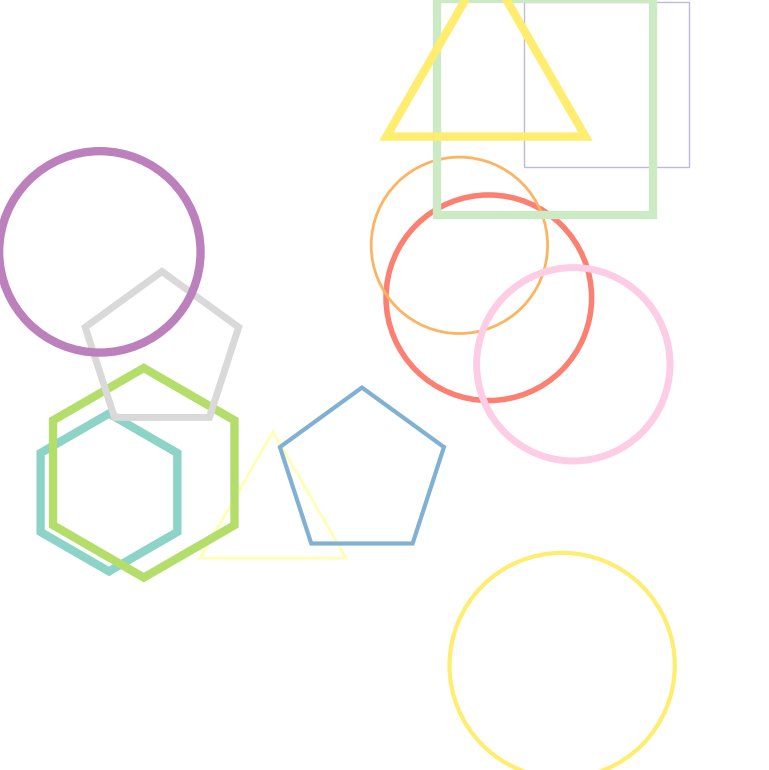[{"shape": "hexagon", "thickness": 3, "radius": 0.51, "center": [0.142, 0.36]}, {"shape": "triangle", "thickness": 1, "radius": 0.55, "center": [0.355, 0.33]}, {"shape": "square", "thickness": 0.5, "radius": 0.54, "center": [0.788, 0.89]}, {"shape": "circle", "thickness": 2, "radius": 0.67, "center": [0.635, 0.613]}, {"shape": "pentagon", "thickness": 1.5, "radius": 0.56, "center": [0.47, 0.385]}, {"shape": "circle", "thickness": 1, "radius": 0.57, "center": [0.597, 0.681]}, {"shape": "hexagon", "thickness": 3, "radius": 0.68, "center": [0.187, 0.386]}, {"shape": "circle", "thickness": 2.5, "radius": 0.63, "center": [0.745, 0.527]}, {"shape": "pentagon", "thickness": 2.5, "radius": 0.52, "center": [0.21, 0.543]}, {"shape": "circle", "thickness": 3, "radius": 0.65, "center": [0.13, 0.673]}, {"shape": "square", "thickness": 3, "radius": 0.7, "center": [0.708, 0.861]}, {"shape": "triangle", "thickness": 3, "radius": 0.75, "center": [0.631, 0.897]}, {"shape": "circle", "thickness": 1.5, "radius": 0.73, "center": [0.73, 0.136]}]